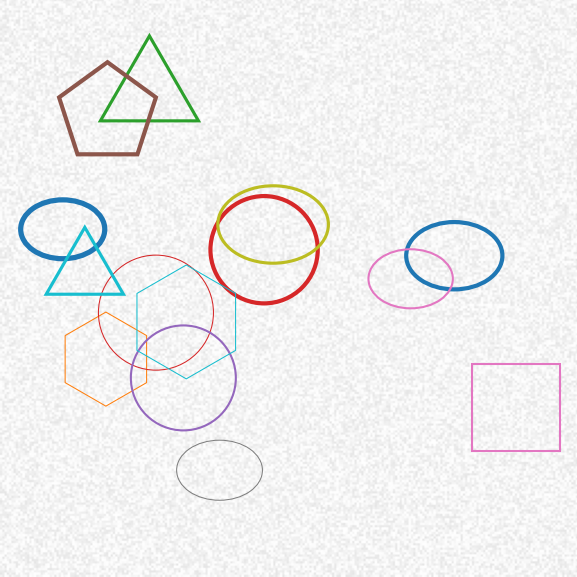[{"shape": "oval", "thickness": 2.5, "radius": 0.36, "center": [0.109, 0.602]}, {"shape": "oval", "thickness": 2, "radius": 0.42, "center": [0.787, 0.556]}, {"shape": "hexagon", "thickness": 0.5, "radius": 0.41, "center": [0.183, 0.377]}, {"shape": "triangle", "thickness": 1.5, "radius": 0.49, "center": [0.259, 0.839]}, {"shape": "circle", "thickness": 0.5, "radius": 0.5, "center": [0.27, 0.458]}, {"shape": "circle", "thickness": 2, "radius": 0.46, "center": [0.457, 0.567]}, {"shape": "circle", "thickness": 1, "radius": 0.45, "center": [0.317, 0.345]}, {"shape": "pentagon", "thickness": 2, "radius": 0.44, "center": [0.186, 0.803]}, {"shape": "square", "thickness": 1, "radius": 0.38, "center": [0.894, 0.294]}, {"shape": "oval", "thickness": 1, "radius": 0.37, "center": [0.711, 0.516]}, {"shape": "oval", "thickness": 0.5, "radius": 0.37, "center": [0.38, 0.185]}, {"shape": "oval", "thickness": 1.5, "radius": 0.48, "center": [0.473, 0.61]}, {"shape": "hexagon", "thickness": 0.5, "radius": 0.49, "center": [0.323, 0.442]}, {"shape": "triangle", "thickness": 1.5, "radius": 0.39, "center": [0.147, 0.528]}]